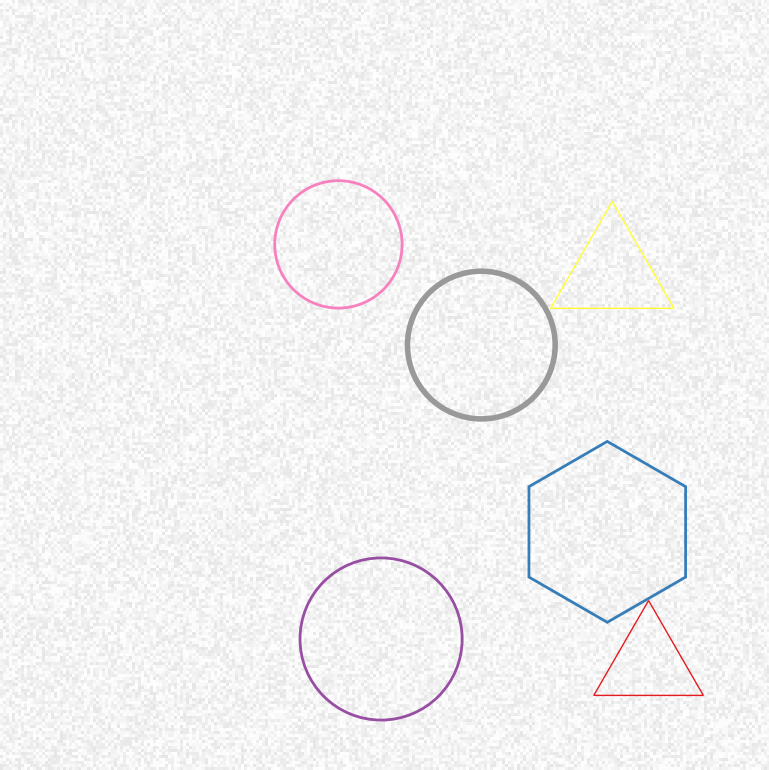[{"shape": "triangle", "thickness": 0.5, "radius": 0.41, "center": [0.842, 0.138]}, {"shape": "hexagon", "thickness": 1, "radius": 0.59, "center": [0.789, 0.309]}, {"shape": "circle", "thickness": 1, "radius": 0.53, "center": [0.495, 0.17]}, {"shape": "triangle", "thickness": 0.5, "radius": 0.46, "center": [0.795, 0.646]}, {"shape": "circle", "thickness": 1, "radius": 0.41, "center": [0.44, 0.683]}, {"shape": "circle", "thickness": 2, "radius": 0.48, "center": [0.625, 0.552]}]